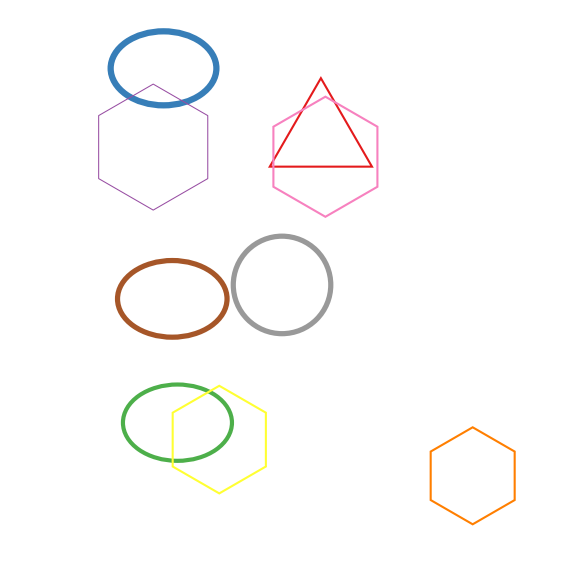[{"shape": "triangle", "thickness": 1, "radius": 0.51, "center": [0.556, 0.762]}, {"shape": "oval", "thickness": 3, "radius": 0.46, "center": [0.283, 0.881]}, {"shape": "oval", "thickness": 2, "radius": 0.47, "center": [0.307, 0.267]}, {"shape": "hexagon", "thickness": 0.5, "radius": 0.55, "center": [0.265, 0.744]}, {"shape": "hexagon", "thickness": 1, "radius": 0.42, "center": [0.818, 0.175]}, {"shape": "hexagon", "thickness": 1, "radius": 0.47, "center": [0.38, 0.238]}, {"shape": "oval", "thickness": 2.5, "radius": 0.47, "center": [0.298, 0.482]}, {"shape": "hexagon", "thickness": 1, "radius": 0.52, "center": [0.563, 0.728]}, {"shape": "circle", "thickness": 2.5, "radius": 0.42, "center": [0.488, 0.506]}]